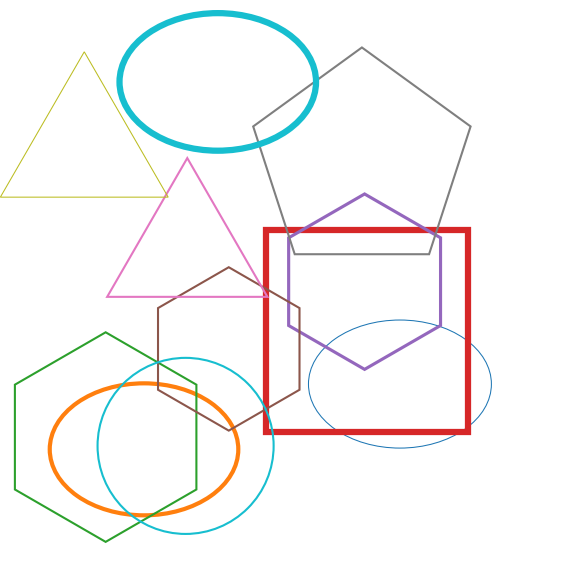[{"shape": "oval", "thickness": 0.5, "radius": 0.79, "center": [0.693, 0.334]}, {"shape": "oval", "thickness": 2, "radius": 0.82, "center": [0.249, 0.221]}, {"shape": "hexagon", "thickness": 1, "radius": 0.91, "center": [0.183, 0.242]}, {"shape": "square", "thickness": 3, "radius": 0.87, "center": [0.635, 0.427]}, {"shape": "hexagon", "thickness": 1.5, "radius": 0.76, "center": [0.631, 0.511]}, {"shape": "hexagon", "thickness": 1, "radius": 0.71, "center": [0.396, 0.395]}, {"shape": "triangle", "thickness": 1, "radius": 0.8, "center": [0.324, 0.565]}, {"shape": "pentagon", "thickness": 1, "radius": 0.99, "center": [0.627, 0.719]}, {"shape": "triangle", "thickness": 0.5, "radius": 0.84, "center": [0.146, 0.742]}, {"shape": "oval", "thickness": 3, "radius": 0.85, "center": [0.377, 0.857]}, {"shape": "circle", "thickness": 1, "radius": 0.76, "center": [0.321, 0.227]}]